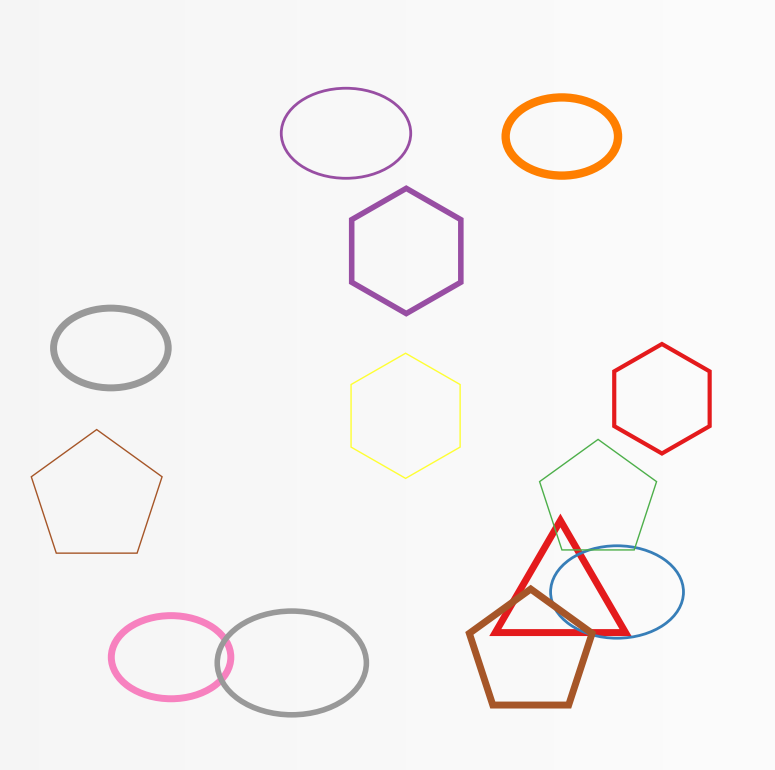[{"shape": "triangle", "thickness": 2.5, "radius": 0.49, "center": [0.723, 0.227]}, {"shape": "hexagon", "thickness": 1.5, "radius": 0.36, "center": [0.854, 0.482]}, {"shape": "oval", "thickness": 1, "radius": 0.43, "center": [0.796, 0.231]}, {"shape": "pentagon", "thickness": 0.5, "radius": 0.4, "center": [0.772, 0.35]}, {"shape": "oval", "thickness": 1, "radius": 0.42, "center": [0.446, 0.827]}, {"shape": "hexagon", "thickness": 2, "radius": 0.41, "center": [0.524, 0.674]}, {"shape": "oval", "thickness": 3, "radius": 0.36, "center": [0.725, 0.823]}, {"shape": "hexagon", "thickness": 0.5, "radius": 0.41, "center": [0.523, 0.46]}, {"shape": "pentagon", "thickness": 0.5, "radius": 0.44, "center": [0.125, 0.353]}, {"shape": "pentagon", "thickness": 2.5, "radius": 0.42, "center": [0.685, 0.152]}, {"shape": "oval", "thickness": 2.5, "radius": 0.39, "center": [0.221, 0.146]}, {"shape": "oval", "thickness": 2.5, "radius": 0.37, "center": [0.143, 0.548]}, {"shape": "oval", "thickness": 2, "radius": 0.48, "center": [0.377, 0.139]}]